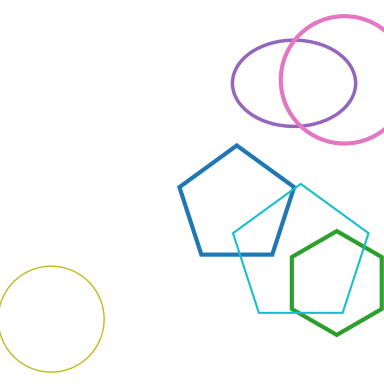[{"shape": "pentagon", "thickness": 3, "radius": 0.78, "center": [0.615, 0.465]}, {"shape": "hexagon", "thickness": 3, "radius": 0.67, "center": [0.875, 0.265]}, {"shape": "oval", "thickness": 2.5, "radius": 0.8, "center": [0.764, 0.784]}, {"shape": "circle", "thickness": 3, "radius": 0.83, "center": [0.895, 0.793]}, {"shape": "circle", "thickness": 1, "radius": 0.69, "center": [0.133, 0.171]}, {"shape": "pentagon", "thickness": 1.5, "radius": 0.93, "center": [0.781, 0.337]}]